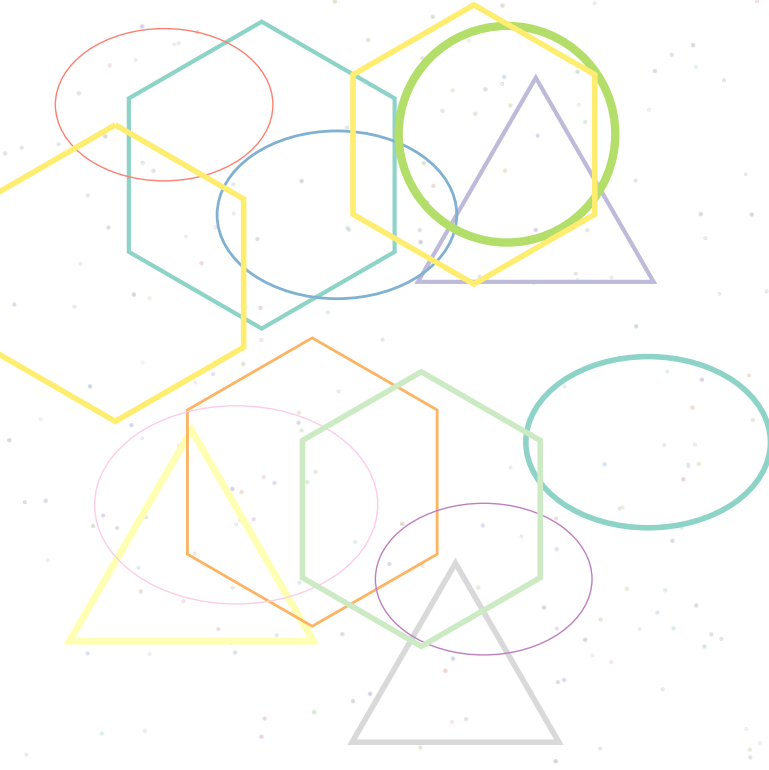[{"shape": "hexagon", "thickness": 1.5, "radius": 1.0, "center": [0.34, 0.773]}, {"shape": "oval", "thickness": 2, "radius": 0.79, "center": [0.842, 0.426]}, {"shape": "triangle", "thickness": 2.5, "radius": 0.91, "center": [0.249, 0.259]}, {"shape": "triangle", "thickness": 1.5, "radius": 0.88, "center": [0.696, 0.722]}, {"shape": "oval", "thickness": 0.5, "radius": 0.71, "center": [0.213, 0.864]}, {"shape": "oval", "thickness": 1, "radius": 0.78, "center": [0.438, 0.721]}, {"shape": "hexagon", "thickness": 1, "radius": 0.94, "center": [0.406, 0.374]}, {"shape": "circle", "thickness": 3, "radius": 0.7, "center": [0.658, 0.826]}, {"shape": "oval", "thickness": 0.5, "radius": 0.92, "center": [0.307, 0.344]}, {"shape": "triangle", "thickness": 2, "radius": 0.78, "center": [0.592, 0.114]}, {"shape": "oval", "thickness": 0.5, "radius": 0.7, "center": [0.628, 0.248]}, {"shape": "hexagon", "thickness": 2, "radius": 0.89, "center": [0.547, 0.339]}, {"shape": "hexagon", "thickness": 2, "radius": 0.91, "center": [0.615, 0.812]}, {"shape": "hexagon", "thickness": 2, "radius": 0.96, "center": [0.15, 0.645]}]